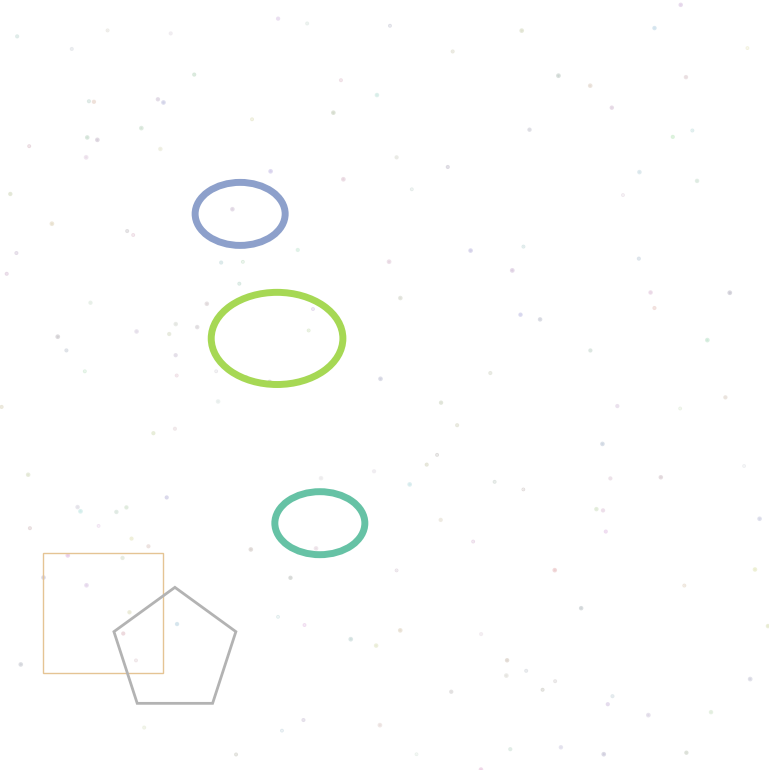[{"shape": "oval", "thickness": 2.5, "radius": 0.29, "center": [0.415, 0.321]}, {"shape": "oval", "thickness": 2.5, "radius": 0.29, "center": [0.312, 0.722]}, {"shape": "oval", "thickness": 2.5, "radius": 0.43, "center": [0.36, 0.56]}, {"shape": "square", "thickness": 0.5, "radius": 0.39, "center": [0.134, 0.204]}, {"shape": "pentagon", "thickness": 1, "radius": 0.42, "center": [0.227, 0.154]}]